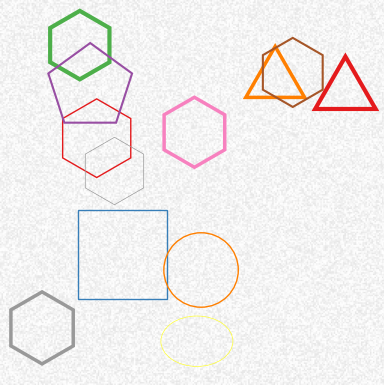[{"shape": "triangle", "thickness": 3, "radius": 0.45, "center": [0.897, 0.762]}, {"shape": "hexagon", "thickness": 1, "radius": 0.51, "center": [0.251, 0.641]}, {"shape": "square", "thickness": 1, "radius": 0.58, "center": [0.318, 0.34]}, {"shape": "hexagon", "thickness": 3, "radius": 0.44, "center": [0.207, 0.883]}, {"shape": "pentagon", "thickness": 1.5, "radius": 0.57, "center": [0.234, 0.774]}, {"shape": "triangle", "thickness": 2.5, "radius": 0.44, "center": [0.715, 0.791]}, {"shape": "circle", "thickness": 1, "radius": 0.48, "center": [0.522, 0.299]}, {"shape": "oval", "thickness": 0.5, "radius": 0.47, "center": [0.511, 0.114]}, {"shape": "hexagon", "thickness": 1.5, "radius": 0.45, "center": [0.76, 0.812]}, {"shape": "hexagon", "thickness": 2.5, "radius": 0.45, "center": [0.505, 0.656]}, {"shape": "hexagon", "thickness": 0.5, "radius": 0.44, "center": [0.297, 0.556]}, {"shape": "hexagon", "thickness": 2.5, "radius": 0.47, "center": [0.109, 0.148]}]